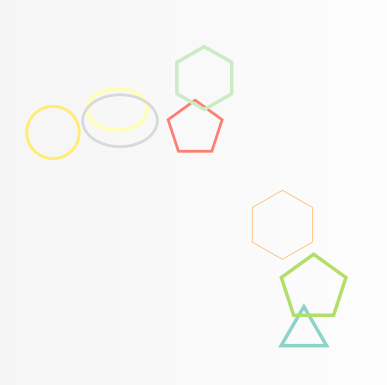[{"shape": "triangle", "thickness": 2.5, "radius": 0.34, "center": [0.784, 0.136]}, {"shape": "oval", "thickness": 2.5, "radius": 0.39, "center": [0.303, 0.716]}, {"shape": "pentagon", "thickness": 2, "radius": 0.37, "center": [0.504, 0.666]}, {"shape": "hexagon", "thickness": 0.5, "radius": 0.45, "center": [0.729, 0.416]}, {"shape": "pentagon", "thickness": 2.5, "radius": 0.44, "center": [0.809, 0.252]}, {"shape": "oval", "thickness": 2, "radius": 0.48, "center": [0.31, 0.686]}, {"shape": "hexagon", "thickness": 2.5, "radius": 0.41, "center": [0.527, 0.797]}, {"shape": "circle", "thickness": 2, "radius": 0.34, "center": [0.137, 0.656]}]